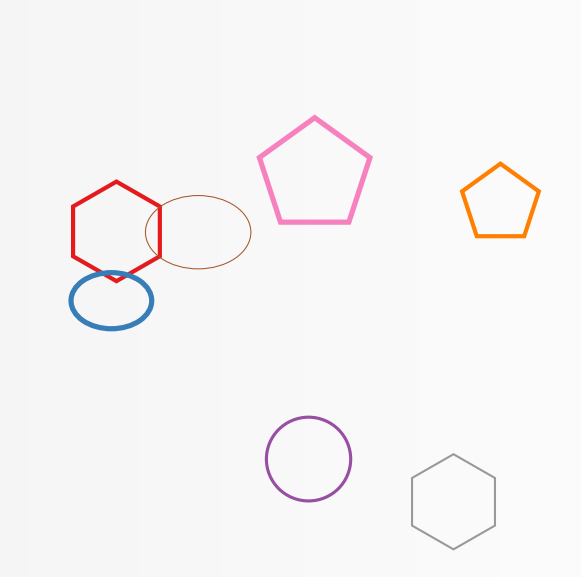[{"shape": "hexagon", "thickness": 2, "radius": 0.43, "center": [0.2, 0.598]}, {"shape": "oval", "thickness": 2.5, "radius": 0.35, "center": [0.192, 0.478]}, {"shape": "circle", "thickness": 1.5, "radius": 0.36, "center": [0.531, 0.204]}, {"shape": "pentagon", "thickness": 2, "radius": 0.35, "center": [0.861, 0.646]}, {"shape": "oval", "thickness": 0.5, "radius": 0.45, "center": [0.341, 0.597]}, {"shape": "pentagon", "thickness": 2.5, "radius": 0.5, "center": [0.541, 0.695]}, {"shape": "hexagon", "thickness": 1, "radius": 0.41, "center": [0.78, 0.13]}]